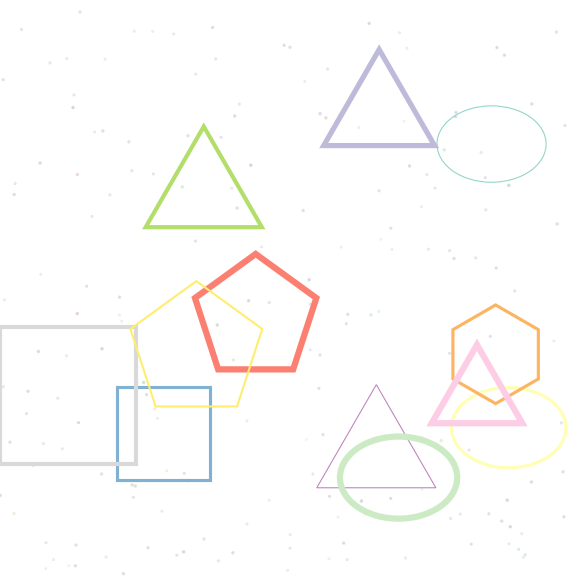[{"shape": "oval", "thickness": 0.5, "radius": 0.47, "center": [0.851, 0.75]}, {"shape": "oval", "thickness": 1.5, "radius": 0.5, "center": [0.881, 0.259]}, {"shape": "triangle", "thickness": 2.5, "radius": 0.55, "center": [0.657, 0.802]}, {"shape": "pentagon", "thickness": 3, "radius": 0.55, "center": [0.443, 0.449]}, {"shape": "square", "thickness": 1.5, "radius": 0.41, "center": [0.283, 0.248]}, {"shape": "hexagon", "thickness": 1.5, "radius": 0.43, "center": [0.858, 0.386]}, {"shape": "triangle", "thickness": 2, "radius": 0.58, "center": [0.353, 0.664]}, {"shape": "triangle", "thickness": 3, "radius": 0.45, "center": [0.826, 0.312]}, {"shape": "square", "thickness": 2, "radius": 0.59, "center": [0.118, 0.315]}, {"shape": "triangle", "thickness": 0.5, "radius": 0.6, "center": [0.652, 0.214]}, {"shape": "oval", "thickness": 3, "radius": 0.51, "center": [0.69, 0.172]}, {"shape": "pentagon", "thickness": 1, "radius": 0.6, "center": [0.34, 0.392]}]